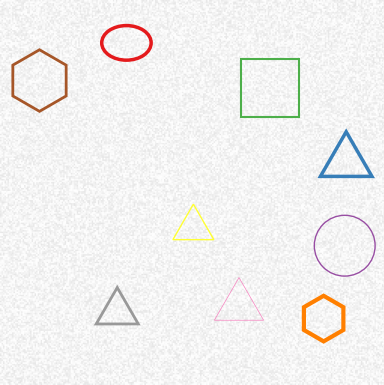[{"shape": "oval", "thickness": 2.5, "radius": 0.32, "center": [0.328, 0.889]}, {"shape": "triangle", "thickness": 2.5, "radius": 0.39, "center": [0.899, 0.58]}, {"shape": "square", "thickness": 1.5, "radius": 0.37, "center": [0.702, 0.771]}, {"shape": "circle", "thickness": 1, "radius": 0.39, "center": [0.895, 0.362]}, {"shape": "hexagon", "thickness": 3, "radius": 0.3, "center": [0.841, 0.173]}, {"shape": "triangle", "thickness": 1, "radius": 0.31, "center": [0.502, 0.408]}, {"shape": "hexagon", "thickness": 2, "radius": 0.4, "center": [0.103, 0.791]}, {"shape": "triangle", "thickness": 0.5, "radius": 0.37, "center": [0.621, 0.205]}, {"shape": "triangle", "thickness": 2, "radius": 0.32, "center": [0.305, 0.19]}]